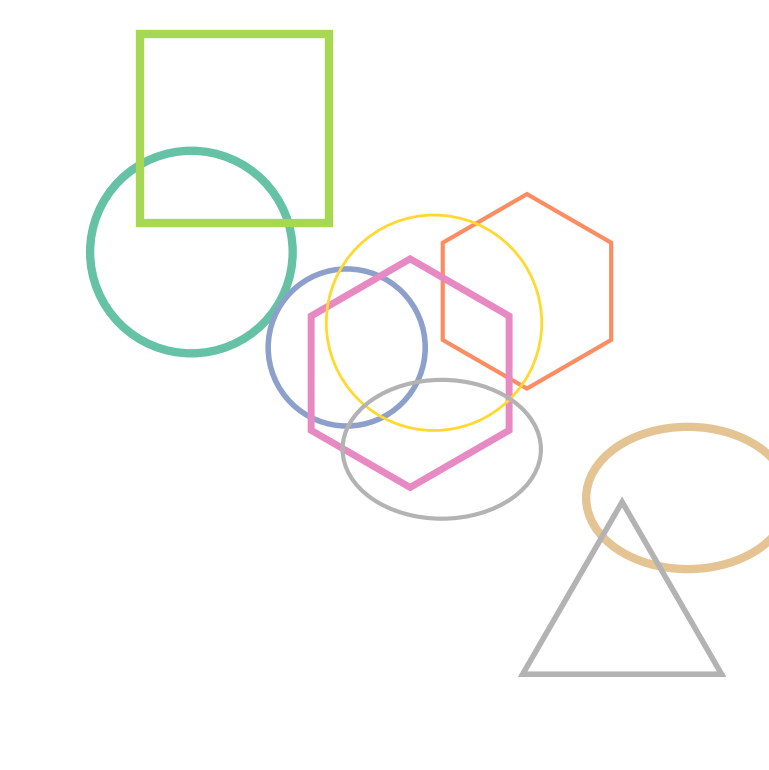[{"shape": "circle", "thickness": 3, "radius": 0.66, "center": [0.249, 0.673]}, {"shape": "hexagon", "thickness": 1.5, "radius": 0.63, "center": [0.684, 0.622]}, {"shape": "circle", "thickness": 2, "radius": 0.51, "center": [0.45, 0.549]}, {"shape": "hexagon", "thickness": 2.5, "radius": 0.74, "center": [0.533, 0.515]}, {"shape": "square", "thickness": 3, "radius": 0.61, "center": [0.304, 0.833]}, {"shape": "circle", "thickness": 1, "radius": 0.7, "center": [0.564, 0.581]}, {"shape": "oval", "thickness": 3, "radius": 0.66, "center": [0.893, 0.353]}, {"shape": "oval", "thickness": 1.5, "radius": 0.64, "center": [0.574, 0.417]}, {"shape": "triangle", "thickness": 2, "radius": 0.75, "center": [0.808, 0.199]}]